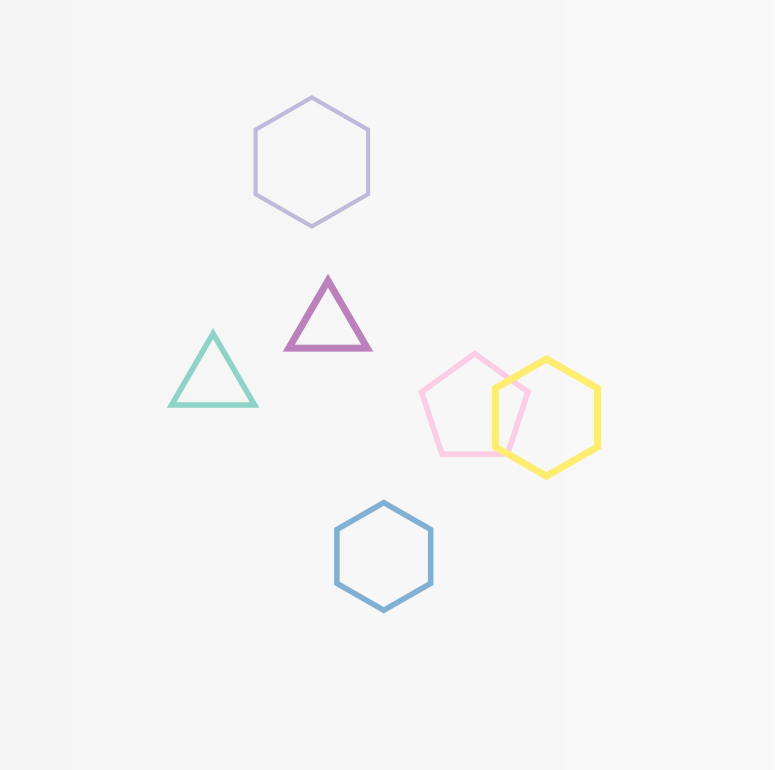[{"shape": "triangle", "thickness": 2, "radius": 0.31, "center": [0.275, 0.505]}, {"shape": "hexagon", "thickness": 1.5, "radius": 0.42, "center": [0.402, 0.79]}, {"shape": "hexagon", "thickness": 2, "radius": 0.35, "center": [0.495, 0.277]}, {"shape": "pentagon", "thickness": 2, "radius": 0.36, "center": [0.613, 0.469]}, {"shape": "triangle", "thickness": 2.5, "radius": 0.29, "center": [0.423, 0.577]}, {"shape": "hexagon", "thickness": 2.5, "radius": 0.38, "center": [0.705, 0.458]}]